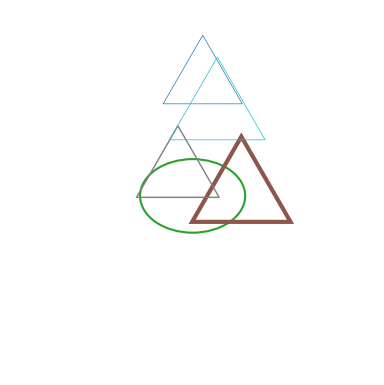[{"shape": "triangle", "thickness": 0.5, "radius": 0.59, "center": [0.527, 0.79]}, {"shape": "oval", "thickness": 1.5, "radius": 0.68, "center": [0.5, 0.491]}, {"shape": "triangle", "thickness": 3, "radius": 0.74, "center": [0.627, 0.498]}, {"shape": "triangle", "thickness": 1, "radius": 0.62, "center": [0.462, 0.549]}, {"shape": "triangle", "thickness": 0.5, "radius": 0.72, "center": [0.564, 0.708]}]